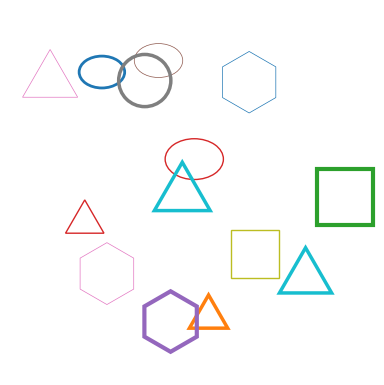[{"shape": "oval", "thickness": 2, "radius": 0.3, "center": [0.265, 0.813]}, {"shape": "hexagon", "thickness": 0.5, "radius": 0.4, "center": [0.647, 0.786]}, {"shape": "triangle", "thickness": 2.5, "radius": 0.29, "center": [0.542, 0.176]}, {"shape": "square", "thickness": 3, "radius": 0.37, "center": [0.895, 0.488]}, {"shape": "triangle", "thickness": 1, "radius": 0.29, "center": [0.22, 0.423]}, {"shape": "oval", "thickness": 1, "radius": 0.38, "center": [0.505, 0.587]}, {"shape": "hexagon", "thickness": 3, "radius": 0.39, "center": [0.443, 0.165]}, {"shape": "oval", "thickness": 0.5, "radius": 0.31, "center": [0.412, 0.843]}, {"shape": "hexagon", "thickness": 0.5, "radius": 0.4, "center": [0.278, 0.289]}, {"shape": "triangle", "thickness": 0.5, "radius": 0.41, "center": [0.13, 0.789]}, {"shape": "circle", "thickness": 2.5, "radius": 0.34, "center": [0.376, 0.791]}, {"shape": "square", "thickness": 1, "radius": 0.31, "center": [0.662, 0.34]}, {"shape": "triangle", "thickness": 2.5, "radius": 0.39, "center": [0.794, 0.278]}, {"shape": "triangle", "thickness": 2.5, "radius": 0.42, "center": [0.473, 0.495]}]